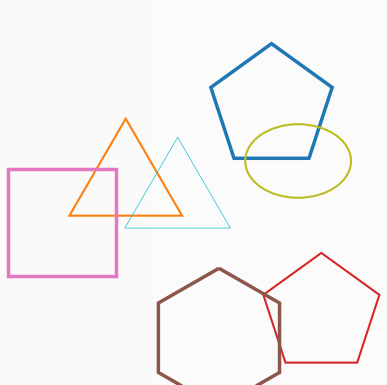[{"shape": "pentagon", "thickness": 2.5, "radius": 0.82, "center": [0.701, 0.722]}, {"shape": "triangle", "thickness": 1.5, "radius": 0.84, "center": [0.324, 0.524]}, {"shape": "pentagon", "thickness": 1.5, "radius": 0.79, "center": [0.829, 0.186]}, {"shape": "hexagon", "thickness": 2.5, "radius": 0.9, "center": [0.565, 0.123]}, {"shape": "square", "thickness": 2.5, "radius": 0.7, "center": [0.159, 0.422]}, {"shape": "oval", "thickness": 1.5, "radius": 0.68, "center": [0.769, 0.582]}, {"shape": "triangle", "thickness": 0.5, "radius": 0.79, "center": [0.458, 0.486]}]